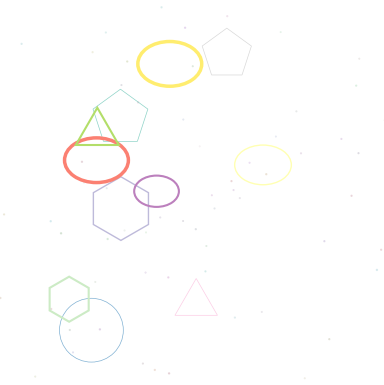[{"shape": "pentagon", "thickness": 0.5, "radius": 0.37, "center": [0.313, 0.693]}, {"shape": "oval", "thickness": 1, "radius": 0.37, "center": [0.683, 0.572]}, {"shape": "hexagon", "thickness": 1, "radius": 0.41, "center": [0.314, 0.458]}, {"shape": "oval", "thickness": 2.5, "radius": 0.41, "center": [0.251, 0.584]}, {"shape": "circle", "thickness": 0.5, "radius": 0.41, "center": [0.237, 0.142]}, {"shape": "triangle", "thickness": 1.5, "radius": 0.32, "center": [0.253, 0.656]}, {"shape": "triangle", "thickness": 0.5, "radius": 0.32, "center": [0.51, 0.213]}, {"shape": "pentagon", "thickness": 0.5, "radius": 0.34, "center": [0.589, 0.86]}, {"shape": "oval", "thickness": 1.5, "radius": 0.29, "center": [0.407, 0.503]}, {"shape": "hexagon", "thickness": 1.5, "radius": 0.29, "center": [0.18, 0.223]}, {"shape": "oval", "thickness": 2.5, "radius": 0.41, "center": [0.441, 0.834]}]